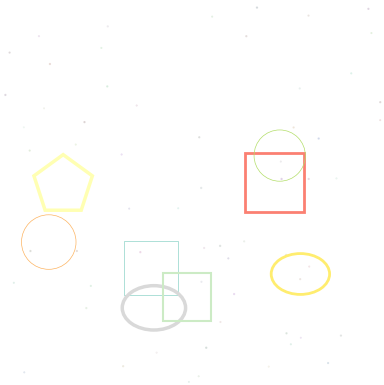[{"shape": "square", "thickness": 0.5, "radius": 0.35, "center": [0.392, 0.304]}, {"shape": "pentagon", "thickness": 2.5, "radius": 0.4, "center": [0.164, 0.519]}, {"shape": "square", "thickness": 2, "radius": 0.38, "center": [0.713, 0.526]}, {"shape": "circle", "thickness": 0.5, "radius": 0.35, "center": [0.127, 0.371]}, {"shape": "circle", "thickness": 0.5, "radius": 0.33, "center": [0.726, 0.596]}, {"shape": "oval", "thickness": 2.5, "radius": 0.41, "center": [0.4, 0.2]}, {"shape": "square", "thickness": 1.5, "radius": 0.31, "center": [0.486, 0.228]}, {"shape": "oval", "thickness": 2, "radius": 0.38, "center": [0.78, 0.288]}]